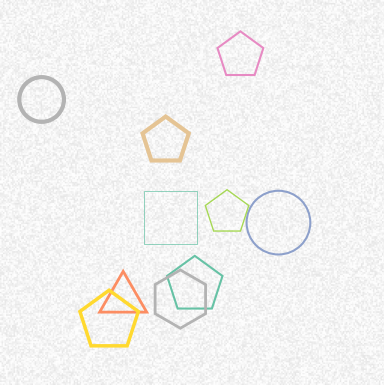[{"shape": "square", "thickness": 0.5, "radius": 0.34, "center": [0.443, 0.435]}, {"shape": "pentagon", "thickness": 1.5, "radius": 0.38, "center": [0.506, 0.26]}, {"shape": "triangle", "thickness": 2, "radius": 0.35, "center": [0.32, 0.225]}, {"shape": "circle", "thickness": 1.5, "radius": 0.41, "center": [0.723, 0.422]}, {"shape": "pentagon", "thickness": 1.5, "radius": 0.31, "center": [0.624, 0.856]}, {"shape": "pentagon", "thickness": 1, "radius": 0.3, "center": [0.59, 0.448]}, {"shape": "pentagon", "thickness": 2.5, "radius": 0.4, "center": [0.283, 0.166]}, {"shape": "pentagon", "thickness": 3, "radius": 0.32, "center": [0.43, 0.634]}, {"shape": "circle", "thickness": 3, "radius": 0.29, "center": [0.108, 0.742]}, {"shape": "hexagon", "thickness": 2, "radius": 0.38, "center": [0.468, 0.223]}]